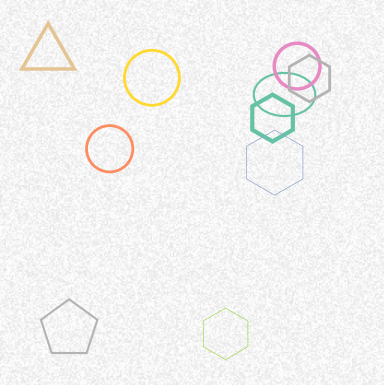[{"shape": "hexagon", "thickness": 3, "radius": 0.3, "center": [0.708, 0.693]}, {"shape": "oval", "thickness": 1.5, "radius": 0.4, "center": [0.739, 0.755]}, {"shape": "circle", "thickness": 2, "radius": 0.3, "center": [0.285, 0.614]}, {"shape": "hexagon", "thickness": 0.5, "radius": 0.42, "center": [0.713, 0.578]}, {"shape": "circle", "thickness": 2.5, "radius": 0.3, "center": [0.772, 0.828]}, {"shape": "hexagon", "thickness": 0.5, "radius": 0.33, "center": [0.586, 0.133]}, {"shape": "circle", "thickness": 2, "radius": 0.36, "center": [0.395, 0.798]}, {"shape": "triangle", "thickness": 2.5, "radius": 0.39, "center": [0.125, 0.86]}, {"shape": "pentagon", "thickness": 1.5, "radius": 0.39, "center": [0.18, 0.146]}, {"shape": "hexagon", "thickness": 2, "radius": 0.3, "center": [0.804, 0.796]}]